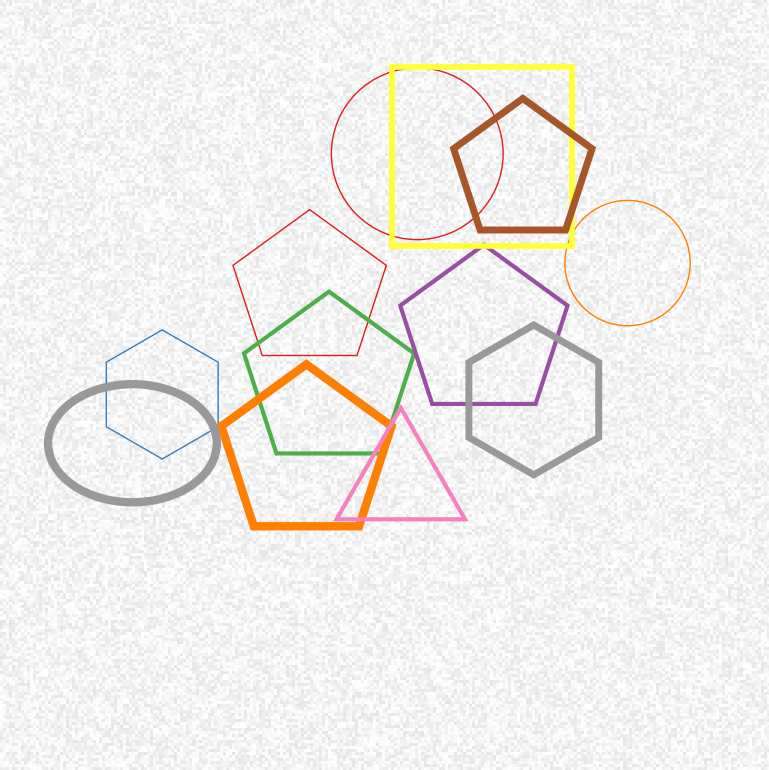[{"shape": "pentagon", "thickness": 0.5, "radius": 0.52, "center": [0.402, 0.623]}, {"shape": "circle", "thickness": 0.5, "radius": 0.56, "center": [0.542, 0.8]}, {"shape": "hexagon", "thickness": 0.5, "radius": 0.42, "center": [0.211, 0.488]}, {"shape": "pentagon", "thickness": 1.5, "radius": 0.58, "center": [0.427, 0.505]}, {"shape": "pentagon", "thickness": 1.5, "radius": 0.57, "center": [0.628, 0.568]}, {"shape": "pentagon", "thickness": 3, "radius": 0.58, "center": [0.398, 0.411]}, {"shape": "circle", "thickness": 0.5, "radius": 0.41, "center": [0.815, 0.658]}, {"shape": "square", "thickness": 2, "radius": 0.58, "center": [0.626, 0.797]}, {"shape": "pentagon", "thickness": 2.5, "radius": 0.47, "center": [0.679, 0.778]}, {"shape": "triangle", "thickness": 1.5, "radius": 0.48, "center": [0.521, 0.374]}, {"shape": "oval", "thickness": 3, "radius": 0.55, "center": [0.172, 0.424]}, {"shape": "hexagon", "thickness": 2.5, "radius": 0.49, "center": [0.693, 0.481]}]